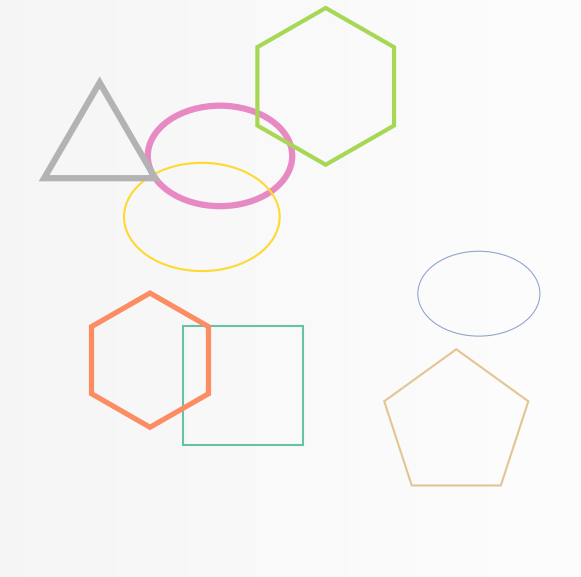[{"shape": "square", "thickness": 1, "radius": 0.52, "center": [0.417, 0.331]}, {"shape": "hexagon", "thickness": 2.5, "radius": 0.58, "center": [0.258, 0.375]}, {"shape": "oval", "thickness": 0.5, "radius": 0.52, "center": [0.824, 0.491]}, {"shape": "oval", "thickness": 3, "radius": 0.62, "center": [0.378, 0.729]}, {"shape": "hexagon", "thickness": 2, "radius": 0.68, "center": [0.56, 0.85]}, {"shape": "oval", "thickness": 1, "radius": 0.67, "center": [0.347, 0.623]}, {"shape": "pentagon", "thickness": 1, "radius": 0.65, "center": [0.785, 0.264]}, {"shape": "triangle", "thickness": 3, "radius": 0.55, "center": [0.171, 0.746]}]